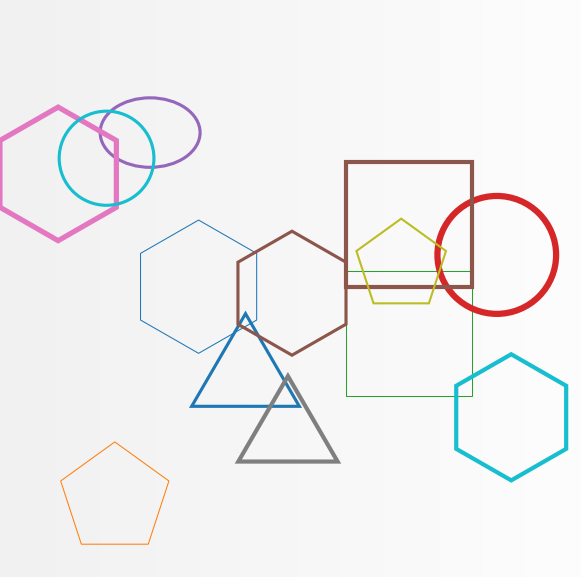[{"shape": "hexagon", "thickness": 0.5, "radius": 0.58, "center": [0.342, 0.503]}, {"shape": "triangle", "thickness": 1.5, "radius": 0.53, "center": [0.422, 0.349]}, {"shape": "pentagon", "thickness": 0.5, "radius": 0.49, "center": [0.197, 0.136]}, {"shape": "square", "thickness": 0.5, "radius": 0.54, "center": [0.703, 0.422]}, {"shape": "circle", "thickness": 3, "radius": 0.51, "center": [0.855, 0.558]}, {"shape": "oval", "thickness": 1.5, "radius": 0.43, "center": [0.258, 0.77]}, {"shape": "square", "thickness": 2, "radius": 0.54, "center": [0.703, 0.61]}, {"shape": "hexagon", "thickness": 1.5, "radius": 0.54, "center": [0.502, 0.491]}, {"shape": "hexagon", "thickness": 2.5, "radius": 0.58, "center": [0.1, 0.698]}, {"shape": "triangle", "thickness": 2, "radius": 0.49, "center": [0.495, 0.249]}, {"shape": "pentagon", "thickness": 1, "radius": 0.41, "center": [0.69, 0.539]}, {"shape": "circle", "thickness": 1.5, "radius": 0.41, "center": [0.183, 0.725]}, {"shape": "hexagon", "thickness": 2, "radius": 0.55, "center": [0.88, 0.277]}]